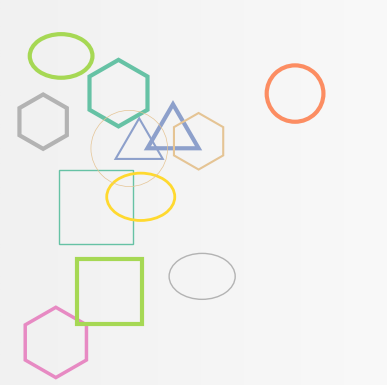[{"shape": "hexagon", "thickness": 3, "radius": 0.43, "center": [0.306, 0.758]}, {"shape": "square", "thickness": 1, "radius": 0.48, "center": [0.247, 0.463]}, {"shape": "circle", "thickness": 3, "radius": 0.37, "center": [0.761, 0.757]}, {"shape": "triangle", "thickness": 3, "radius": 0.38, "center": [0.446, 0.653]}, {"shape": "triangle", "thickness": 1.5, "radius": 0.35, "center": [0.359, 0.622]}, {"shape": "hexagon", "thickness": 2.5, "radius": 0.46, "center": [0.144, 0.111]}, {"shape": "oval", "thickness": 3, "radius": 0.4, "center": [0.158, 0.855]}, {"shape": "square", "thickness": 3, "radius": 0.42, "center": [0.283, 0.242]}, {"shape": "oval", "thickness": 2, "radius": 0.44, "center": [0.363, 0.489]}, {"shape": "circle", "thickness": 0.5, "radius": 0.49, "center": [0.334, 0.614]}, {"shape": "hexagon", "thickness": 1.5, "radius": 0.37, "center": [0.512, 0.633]}, {"shape": "hexagon", "thickness": 3, "radius": 0.35, "center": [0.111, 0.684]}, {"shape": "oval", "thickness": 1, "radius": 0.43, "center": [0.522, 0.282]}]